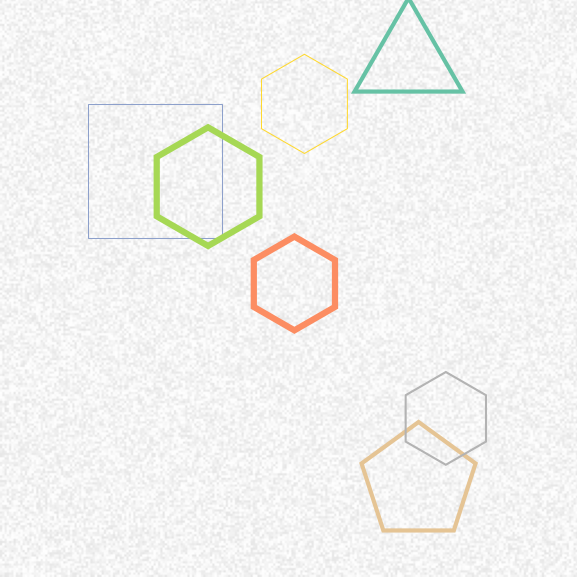[{"shape": "triangle", "thickness": 2, "radius": 0.54, "center": [0.707, 0.895]}, {"shape": "hexagon", "thickness": 3, "radius": 0.41, "center": [0.51, 0.508]}, {"shape": "square", "thickness": 0.5, "radius": 0.58, "center": [0.268, 0.703]}, {"shape": "hexagon", "thickness": 3, "radius": 0.51, "center": [0.36, 0.676]}, {"shape": "hexagon", "thickness": 0.5, "radius": 0.43, "center": [0.527, 0.819]}, {"shape": "pentagon", "thickness": 2, "radius": 0.52, "center": [0.725, 0.165]}, {"shape": "hexagon", "thickness": 1, "radius": 0.4, "center": [0.772, 0.275]}]